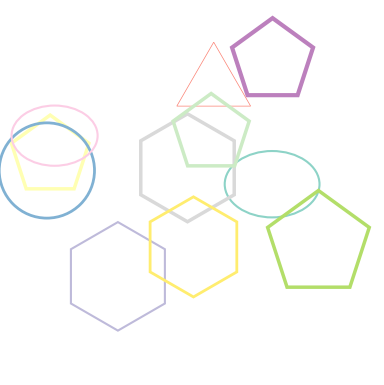[{"shape": "oval", "thickness": 1.5, "radius": 0.62, "center": [0.707, 0.522]}, {"shape": "pentagon", "thickness": 2.5, "radius": 0.53, "center": [0.13, 0.595]}, {"shape": "hexagon", "thickness": 1.5, "radius": 0.7, "center": [0.306, 0.282]}, {"shape": "triangle", "thickness": 0.5, "radius": 0.55, "center": [0.555, 0.78]}, {"shape": "circle", "thickness": 2, "radius": 0.62, "center": [0.122, 0.557]}, {"shape": "pentagon", "thickness": 2.5, "radius": 0.69, "center": [0.827, 0.366]}, {"shape": "oval", "thickness": 1.5, "radius": 0.56, "center": [0.142, 0.648]}, {"shape": "hexagon", "thickness": 2.5, "radius": 0.7, "center": [0.487, 0.564]}, {"shape": "pentagon", "thickness": 3, "radius": 0.55, "center": [0.708, 0.842]}, {"shape": "pentagon", "thickness": 2.5, "radius": 0.52, "center": [0.548, 0.653]}, {"shape": "hexagon", "thickness": 2, "radius": 0.65, "center": [0.503, 0.359]}]